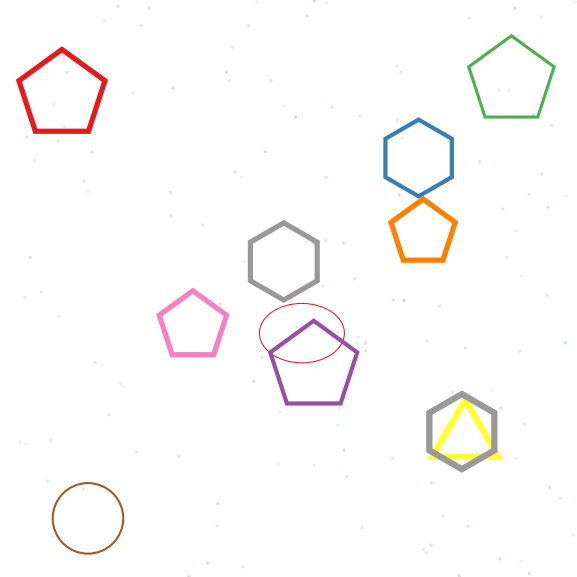[{"shape": "oval", "thickness": 0.5, "radius": 0.37, "center": [0.523, 0.422]}, {"shape": "pentagon", "thickness": 2.5, "radius": 0.39, "center": [0.107, 0.835]}, {"shape": "hexagon", "thickness": 2, "radius": 0.33, "center": [0.725, 0.726]}, {"shape": "pentagon", "thickness": 1.5, "radius": 0.39, "center": [0.886, 0.859]}, {"shape": "pentagon", "thickness": 2, "radius": 0.4, "center": [0.543, 0.365]}, {"shape": "pentagon", "thickness": 2.5, "radius": 0.29, "center": [0.733, 0.596]}, {"shape": "triangle", "thickness": 3, "radius": 0.33, "center": [0.806, 0.241]}, {"shape": "circle", "thickness": 1, "radius": 0.31, "center": [0.152, 0.102]}, {"shape": "pentagon", "thickness": 2.5, "radius": 0.31, "center": [0.334, 0.434]}, {"shape": "hexagon", "thickness": 3, "radius": 0.32, "center": [0.8, 0.252]}, {"shape": "hexagon", "thickness": 2.5, "radius": 0.33, "center": [0.491, 0.546]}]